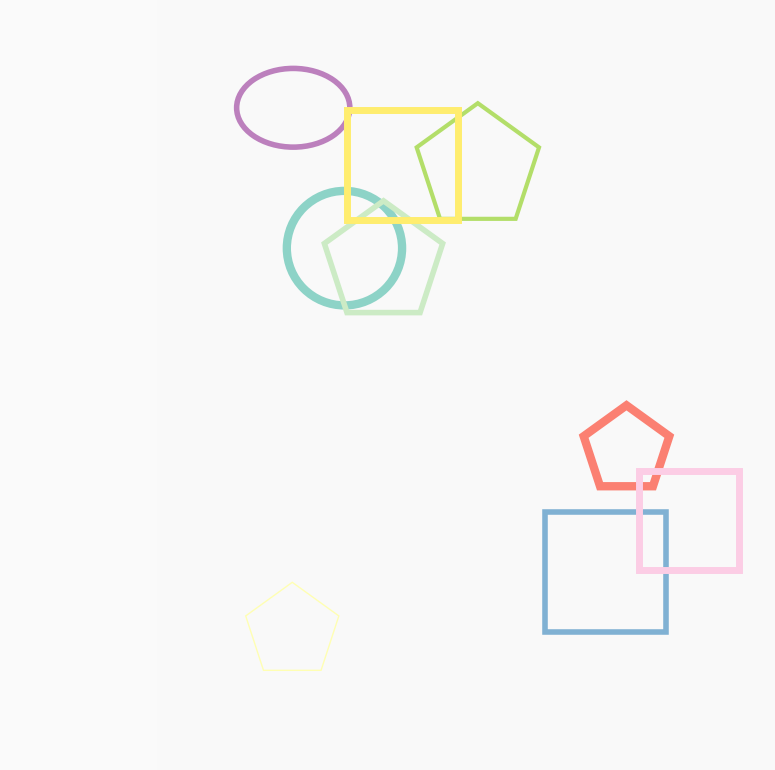[{"shape": "circle", "thickness": 3, "radius": 0.37, "center": [0.444, 0.678]}, {"shape": "pentagon", "thickness": 0.5, "radius": 0.32, "center": [0.377, 0.181]}, {"shape": "pentagon", "thickness": 3, "radius": 0.29, "center": [0.808, 0.416]}, {"shape": "square", "thickness": 2, "radius": 0.39, "center": [0.782, 0.257]}, {"shape": "pentagon", "thickness": 1.5, "radius": 0.42, "center": [0.617, 0.783]}, {"shape": "square", "thickness": 2.5, "radius": 0.32, "center": [0.889, 0.324]}, {"shape": "oval", "thickness": 2, "radius": 0.37, "center": [0.378, 0.86]}, {"shape": "pentagon", "thickness": 2, "radius": 0.4, "center": [0.495, 0.659]}, {"shape": "square", "thickness": 2.5, "radius": 0.36, "center": [0.52, 0.786]}]